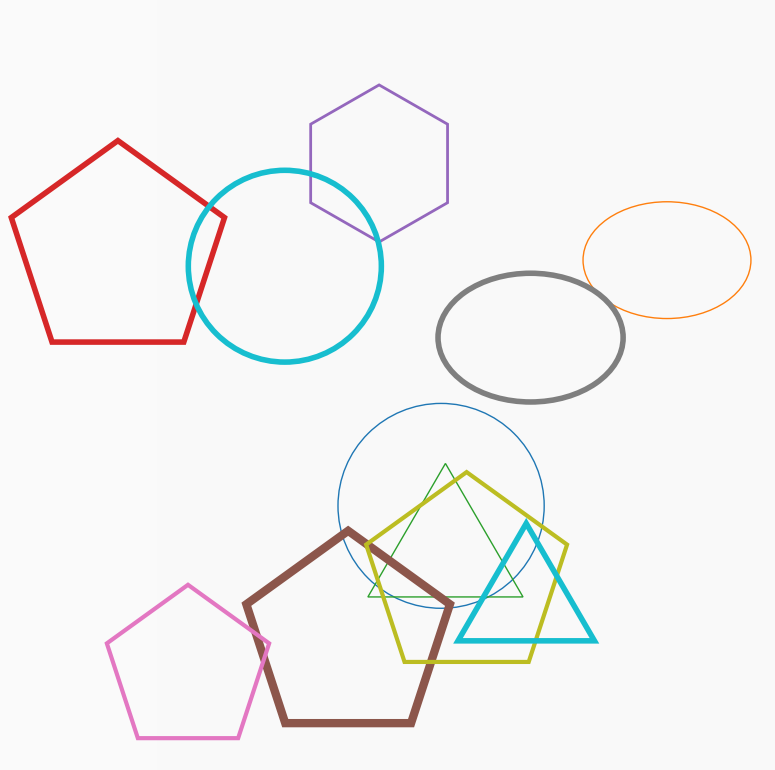[{"shape": "circle", "thickness": 0.5, "radius": 0.67, "center": [0.569, 0.343]}, {"shape": "oval", "thickness": 0.5, "radius": 0.54, "center": [0.861, 0.662]}, {"shape": "triangle", "thickness": 0.5, "radius": 0.58, "center": [0.575, 0.283]}, {"shape": "pentagon", "thickness": 2, "radius": 0.72, "center": [0.152, 0.673]}, {"shape": "hexagon", "thickness": 1, "radius": 0.51, "center": [0.489, 0.788]}, {"shape": "pentagon", "thickness": 3, "radius": 0.69, "center": [0.449, 0.173]}, {"shape": "pentagon", "thickness": 1.5, "radius": 0.55, "center": [0.243, 0.13]}, {"shape": "oval", "thickness": 2, "radius": 0.6, "center": [0.685, 0.562]}, {"shape": "pentagon", "thickness": 1.5, "radius": 0.68, "center": [0.602, 0.251]}, {"shape": "circle", "thickness": 2, "radius": 0.62, "center": [0.368, 0.654]}, {"shape": "triangle", "thickness": 2, "radius": 0.51, "center": [0.679, 0.219]}]